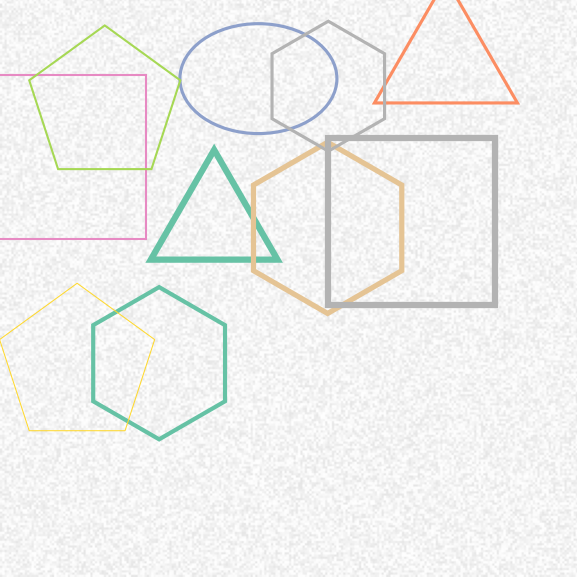[{"shape": "triangle", "thickness": 3, "radius": 0.63, "center": [0.371, 0.613]}, {"shape": "hexagon", "thickness": 2, "radius": 0.66, "center": [0.276, 0.37]}, {"shape": "triangle", "thickness": 1.5, "radius": 0.71, "center": [0.772, 0.892]}, {"shape": "oval", "thickness": 1.5, "radius": 0.68, "center": [0.447, 0.863]}, {"shape": "square", "thickness": 1, "radius": 0.71, "center": [0.11, 0.727]}, {"shape": "pentagon", "thickness": 1, "radius": 0.69, "center": [0.181, 0.818]}, {"shape": "pentagon", "thickness": 0.5, "radius": 0.71, "center": [0.134, 0.367]}, {"shape": "hexagon", "thickness": 2.5, "radius": 0.74, "center": [0.567, 0.605]}, {"shape": "hexagon", "thickness": 1.5, "radius": 0.56, "center": [0.568, 0.85]}, {"shape": "square", "thickness": 3, "radius": 0.73, "center": [0.712, 0.616]}]